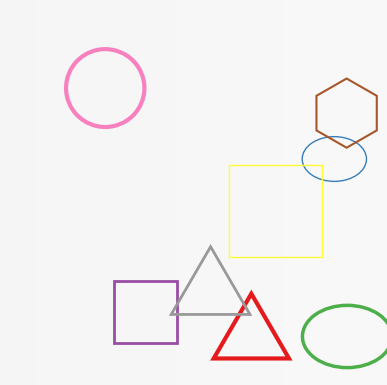[{"shape": "triangle", "thickness": 3, "radius": 0.56, "center": [0.649, 0.125]}, {"shape": "oval", "thickness": 1, "radius": 0.41, "center": [0.863, 0.587]}, {"shape": "oval", "thickness": 2.5, "radius": 0.58, "center": [0.896, 0.126]}, {"shape": "square", "thickness": 2, "radius": 0.41, "center": [0.376, 0.189]}, {"shape": "square", "thickness": 1, "radius": 0.6, "center": [0.712, 0.453]}, {"shape": "hexagon", "thickness": 1.5, "radius": 0.45, "center": [0.894, 0.706]}, {"shape": "circle", "thickness": 3, "radius": 0.51, "center": [0.272, 0.771]}, {"shape": "triangle", "thickness": 2, "radius": 0.59, "center": [0.543, 0.242]}]